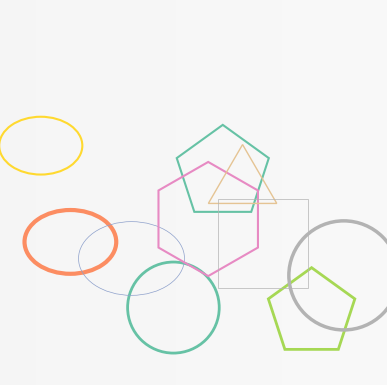[{"shape": "circle", "thickness": 2, "radius": 0.59, "center": [0.448, 0.201]}, {"shape": "pentagon", "thickness": 1.5, "radius": 0.62, "center": [0.575, 0.551]}, {"shape": "oval", "thickness": 3, "radius": 0.59, "center": [0.182, 0.372]}, {"shape": "oval", "thickness": 0.5, "radius": 0.68, "center": [0.339, 0.329]}, {"shape": "hexagon", "thickness": 1.5, "radius": 0.74, "center": [0.537, 0.431]}, {"shape": "pentagon", "thickness": 2, "radius": 0.59, "center": [0.804, 0.187]}, {"shape": "oval", "thickness": 1.5, "radius": 0.54, "center": [0.105, 0.622]}, {"shape": "triangle", "thickness": 1, "radius": 0.51, "center": [0.626, 0.523]}, {"shape": "circle", "thickness": 2.5, "radius": 0.71, "center": [0.887, 0.285]}, {"shape": "square", "thickness": 0.5, "radius": 0.58, "center": [0.679, 0.368]}]